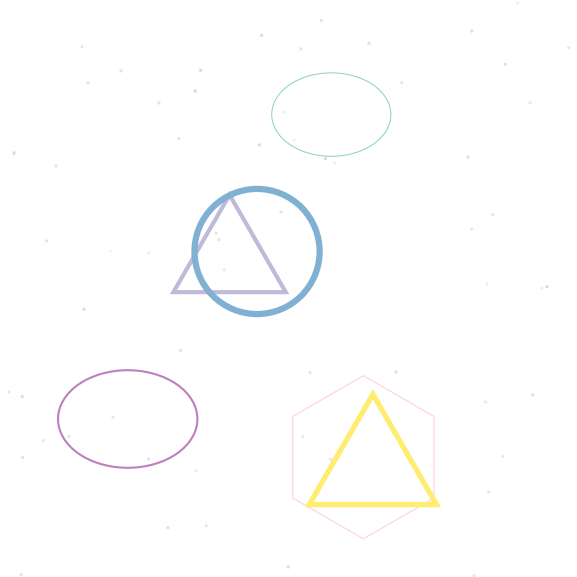[{"shape": "oval", "thickness": 0.5, "radius": 0.52, "center": [0.574, 0.801]}, {"shape": "triangle", "thickness": 2, "radius": 0.56, "center": [0.398, 0.549]}, {"shape": "circle", "thickness": 3, "radius": 0.54, "center": [0.445, 0.564]}, {"shape": "hexagon", "thickness": 0.5, "radius": 0.71, "center": [0.629, 0.207]}, {"shape": "oval", "thickness": 1, "radius": 0.6, "center": [0.221, 0.274]}, {"shape": "triangle", "thickness": 2.5, "radius": 0.64, "center": [0.646, 0.189]}]